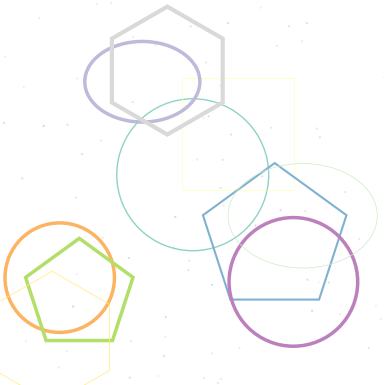[{"shape": "circle", "thickness": 1, "radius": 0.99, "center": [0.501, 0.546]}, {"shape": "square", "thickness": 0.5, "radius": 0.73, "center": [0.618, 0.652]}, {"shape": "oval", "thickness": 2.5, "radius": 0.75, "center": [0.37, 0.788]}, {"shape": "pentagon", "thickness": 1.5, "radius": 0.98, "center": [0.714, 0.38]}, {"shape": "circle", "thickness": 2.5, "radius": 0.71, "center": [0.155, 0.279]}, {"shape": "pentagon", "thickness": 2.5, "radius": 0.73, "center": [0.206, 0.234]}, {"shape": "hexagon", "thickness": 3, "radius": 0.83, "center": [0.435, 0.817]}, {"shape": "circle", "thickness": 2.5, "radius": 0.84, "center": [0.762, 0.268]}, {"shape": "oval", "thickness": 0.5, "radius": 0.97, "center": [0.786, 0.44]}, {"shape": "hexagon", "thickness": 0.5, "radius": 0.86, "center": [0.136, 0.124]}]